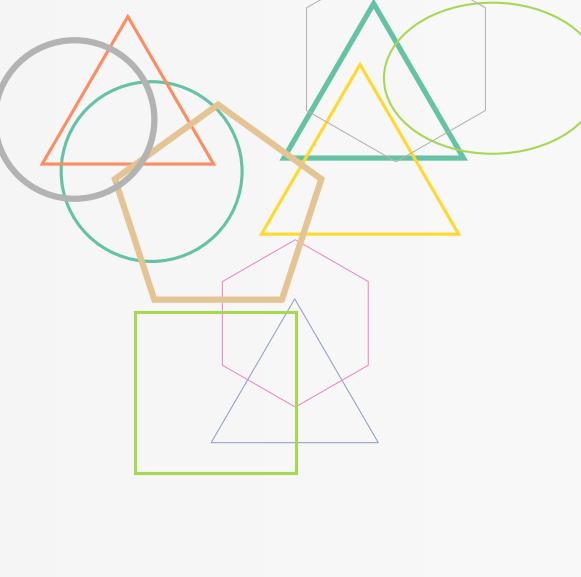[{"shape": "triangle", "thickness": 2.5, "radius": 0.89, "center": [0.643, 0.815]}, {"shape": "circle", "thickness": 1.5, "radius": 0.78, "center": [0.261, 0.702]}, {"shape": "triangle", "thickness": 1.5, "radius": 0.85, "center": [0.22, 0.8]}, {"shape": "triangle", "thickness": 0.5, "radius": 0.83, "center": [0.507, 0.316]}, {"shape": "hexagon", "thickness": 0.5, "radius": 0.72, "center": [0.508, 0.439]}, {"shape": "oval", "thickness": 1, "radius": 0.93, "center": [0.847, 0.864]}, {"shape": "square", "thickness": 1.5, "radius": 0.69, "center": [0.371, 0.319]}, {"shape": "triangle", "thickness": 1.5, "radius": 0.98, "center": [0.619, 0.692]}, {"shape": "pentagon", "thickness": 3, "radius": 0.93, "center": [0.375, 0.631]}, {"shape": "circle", "thickness": 3, "radius": 0.69, "center": [0.128, 0.792]}, {"shape": "hexagon", "thickness": 0.5, "radius": 0.89, "center": [0.681, 0.897]}]